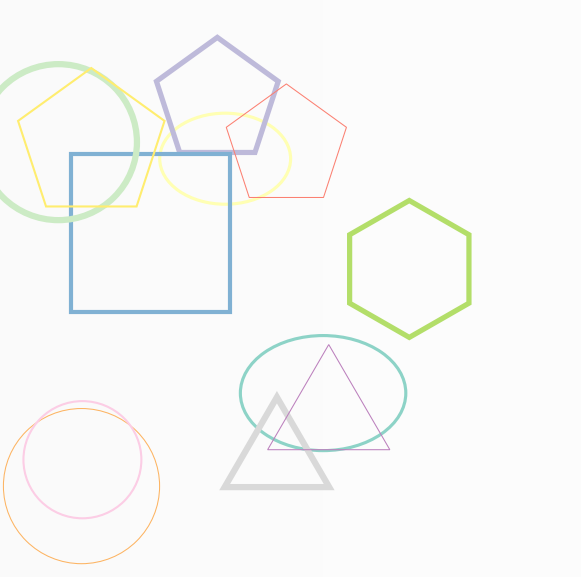[{"shape": "oval", "thickness": 1.5, "radius": 0.71, "center": [0.556, 0.318]}, {"shape": "oval", "thickness": 1.5, "radius": 0.56, "center": [0.387, 0.724]}, {"shape": "pentagon", "thickness": 2.5, "radius": 0.55, "center": [0.374, 0.824]}, {"shape": "pentagon", "thickness": 0.5, "radius": 0.54, "center": [0.493, 0.745]}, {"shape": "square", "thickness": 2, "radius": 0.69, "center": [0.259, 0.595]}, {"shape": "circle", "thickness": 0.5, "radius": 0.67, "center": [0.14, 0.157]}, {"shape": "hexagon", "thickness": 2.5, "radius": 0.59, "center": [0.704, 0.533]}, {"shape": "circle", "thickness": 1, "radius": 0.51, "center": [0.142, 0.203]}, {"shape": "triangle", "thickness": 3, "radius": 0.52, "center": [0.476, 0.208]}, {"shape": "triangle", "thickness": 0.5, "radius": 0.61, "center": [0.566, 0.281]}, {"shape": "circle", "thickness": 3, "radius": 0.68, "center": [0.101, 0.753]}, {"shape": "pentagon", "thickness": 1, "radius": 0.66, "center": [0.157, 0.749]}]